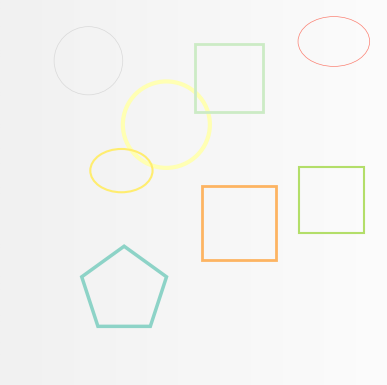[{"shape": "pentagon", "thickness": 2.5, "radius": 0.58, "center": [0.32, 0.245]}, {"shape": "circle", "thickness": 3, "radius": 0.56, "center": [0.429, 0.676]}, {"shape": "oval", "thickness": 0.5, "radius": 0.46, "center": [0.862, 0.892]}, {"shape": "square", "thickness": 2, "radius": 0.48, "center": [0.616, 0.421]}, {"shape": "square", "thickness": 1.5, "radius": 0.42, "center": [0.855, 0.481]}, {"shape": "circle", "thickness": 0.5, "radius": 0.44, "center": [0.228, 0.842]}, {"shape": "square", "thickness": 2, "radius": 0.44, "center": [0.591, 0.797]}, {"shape": "oval", "thickness": 1.5, "radius": 0.4, "center": [0.313, 0.557]}]